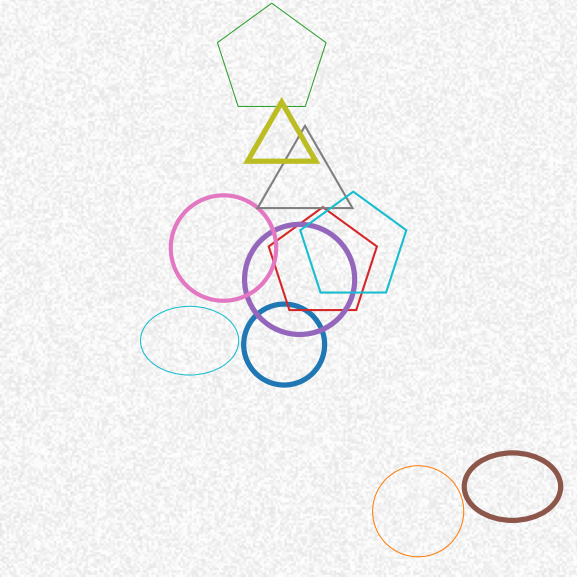[{"shape": "circle", "thickness": 2.5, "radius": 0.35, "center": [0.492, 0.402]}, {"shape": "circle", "thickness": 0.5, "radius": 0.39, "center": [0.724, 0.114]}, {"shape": "pentagon", "thickness": 0.5, "radius": 0.49, "center": [0.471, 0.895]}, {"shape": "pentagon", "thickness": 1, "radius": 0.49, "center": [0.559, 0.542]}, {"shape": "circle", "thickness": 2.5, "radius": 0.48, "center": [0.519, 0.515]}, {"shape": "oval", "thickness": 2.5, "radius": 0.42, "center": [0.887, 0.156]}, {"shape": "circle", "thickness": 2, "radius": 0.46, "center": [0.387, 0.57]}, {"shape": "triangle", "thickness": 1, "radius": 0.47, "center": [0.528, 0.686]}, {"shape": "triangle", "thickness": 2.5, "radius": 0.34, "center": [0.488, 0.754]}, {"shape": "pentagon", "thickness": 1, "radius": 0.48, "center": [0.612, 0.571]}, {"shape": "oval", "thickness": 0.5, "radius": 0.43, "center": [0.328, 0.409]}]